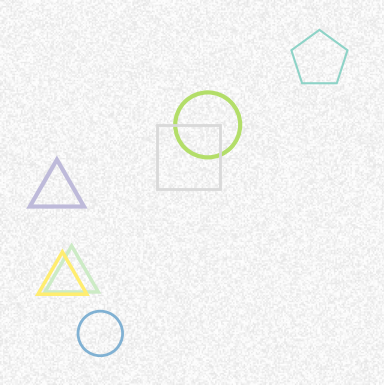[{"shape": "pentagon", "thickness": 1.5, "radius": 0.38, "center": [0.83, 0.846]}, {"shape": "triangle", "thickness": 3, "radius": 0.41, "center": [0.148, 0.504]}, {"shape": "circle", "thickness": 2, "radius": 0.29, "center": [0.261, 0.134]}, {"shape": "circle", "thickness": 3, "radius": 0.42, "center": [0.539, 0.676]}, {"shape": "square", "thickness": 2, "radius": 0.41, "center": [0.49, 0.593]}, {"shape": "triangle", "thickness": 2.5, "radius": 0.4, "center": [0.186, 0.282]}, {"shape": "triangle", "thickness": 2.5, "radius": 0.37, "center": [0.162, 0.272]}]